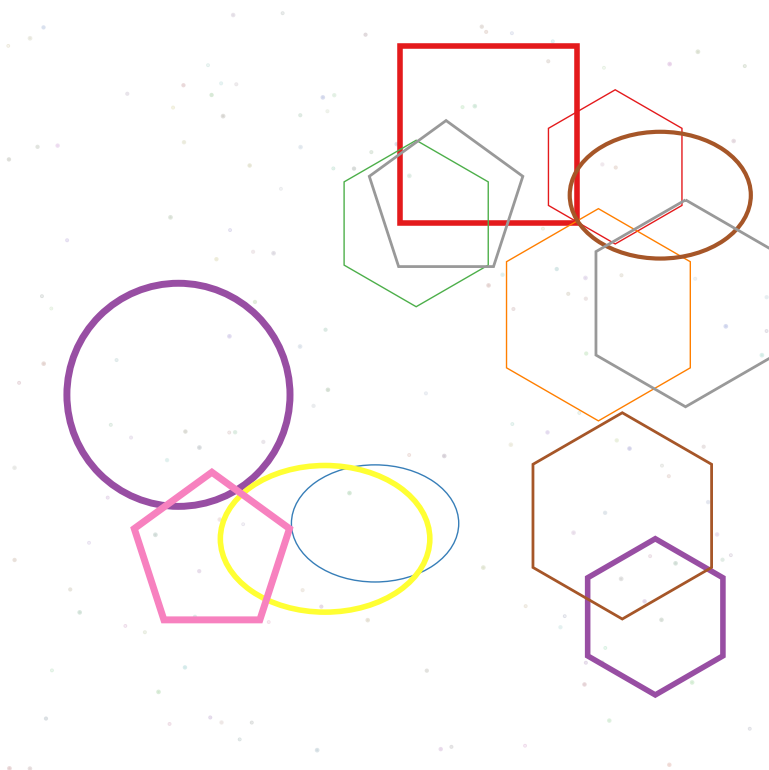[{"shape": "square", "thickness": 2, "radius": 0.57, "center": [0.634, 0.826]}, {"shape": "hexagon", "thickness": 0.5, "radius": 0.5, "center": [0.799, 0.783]}, {"shape": "oval", "thickness": 0.5, "radius": 0.54, "center": [0.487, 0.32]}, {"shape": "hexagon", "thickness": 0.5, "radius": 0.54, "center": [0.54, 0.71]}, {"shape": "circle", "thickness": 2.5, "radius": 0.72, "center": [0.232, 0.487]}, {"shape": "hexagon", "thickness": 2, "radius": 0.51, "center": [0.851, 0.199]}, {"shape": "hexagon", "thickness": 0.5, "radius": 0.69, "center": [0.777, 0.591]}, {"shape": "oval", "thickness": 2, "radius": 0.68, "center": [0.422, 0.3]}, {"shape": "hexagon", "thickness": 1, "radius": 0.67, "center": [0.808, 0.33]}, {"shape": "oval", "thickness": 1.5, "radius": 0.59, "center": [0.858, 0.747]}, {"shape": "pentagon", "thickness": 2.5, "radius": 0.53, "center": [0.275, 0.281]}, {"shape": "hexagon", "thickness": 1, "radius": 0.67, "center": [0.89, 0.606]}, {"shape": "pentagon", "thickness": 1, "radius": 0.52, "center": [0.579, 0.739]}]